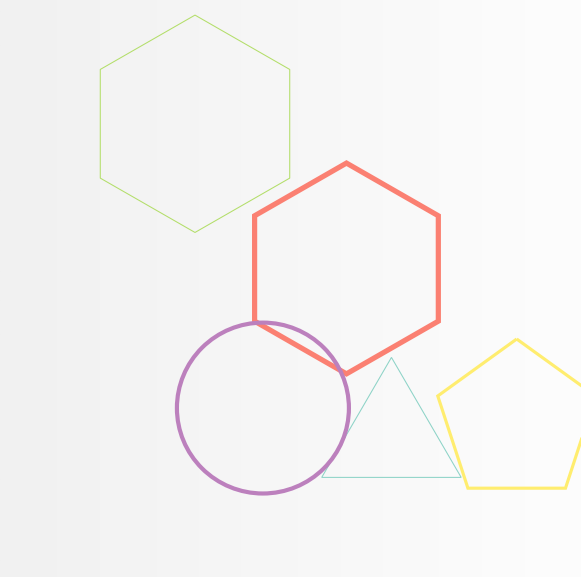[{"shape": "triangle", "thickness": 0.5, "radius": 0.69, "center": [0.673, 0.242]}, {"shape": "hexagon", "thickness": 2.5, "radius": 0.91, "center": [0.596, 0.534]}, {"shape": "hexagon", "thickness": 0.5, "radius": 0.94, "center": [0.335, 0.785]}, {"shape": "circle", "thickness": 2, "radius": 0.74, "center": [0.452, 0.293]}, {"shape": "pentagon", "thickness": 1.5, "radius": 0.71, "center": [0.889, 0.269]}]